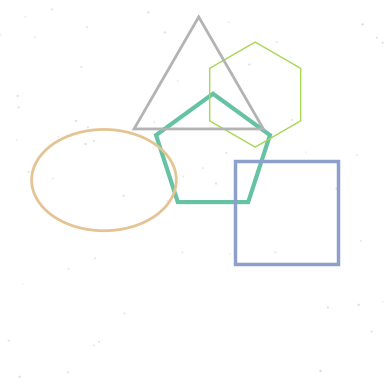[{"shape": "pentagon", "thickness": 3, "radius": 0.78, "center": [0.553, 0.601]}, {"shape": "square", "thickness": 2.5, "radius": 0.67, "center": [0.745, 0.448]}, {"shape": "hexagon", "thickness": 1, "radius": 0.68, "center": [0.663, 0.754]}, {"shape": "oval", "thickness": 2, "radius": 0.94, "center": [0.27, 0.532]}, {"shape": "triangle", "thickness": 2, "radius": 0.97, "center": [0.516, 0.762]}]